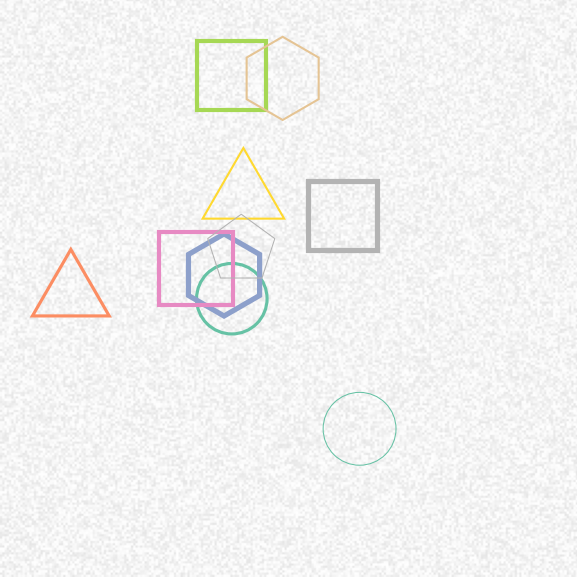[{"shape": "circle", "thickness": 1.5, "radius": 0.31, "center": [0.401, 0.482]}, {"shape": "circle", "thickness": 0.5, "radius": 0.32, "center": [0.623, 0.257]}, {"shape": "triangle", "thickness": 1.5, "radius": 0.38, "center": [0.123, 0.49]}, {"shape": "hexagon", "thickness": 2.5, "radius": 0.36, "center": [0.388, 0.523]}, {"shape": "square", "thickness": 2, "radius": 0.32, "center": [0.339, 0.535]}, {"shape": "square", "thickness": 2, "radius": 0.3, "center": [0.401, 0.868]}, {"shape": "triangle", "thickness": 1, "radius": 0.41, "center": [0.421, 0.661]}, {"shape": "hexagon", "thickness": 1, "radius": 0.36, "center": [0.489, 0.863]}, {"shape": "pentagon", "thickness": 0.5, "radius": 0.31, "center": [0.418, 0.567]}, {"shape": "square", "thickness": 2.5, "radius": 0.3, "center": [0.593, 0.626]}]